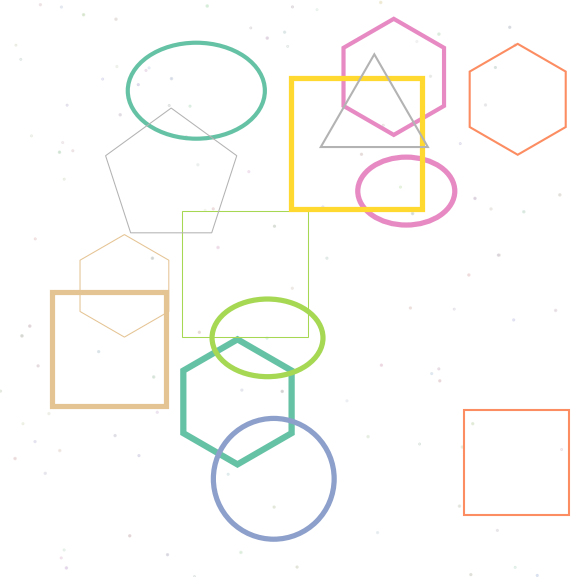[{"shape": "hexagon", "thickness": 3, "radius": 0.54, "center": [0.411, 0.303]}, {"shape": "oval", "thickness": 2, "radius": 0.59, "center": [0.34, 0.842]}, {"shape": "hexagon", "thickness": 1, "radius": 0.48, "center": [0.896, 0.827]}, {"shape": "square", "thickness": 1, "radius": 0.46, "center": [0.894, 0.198]}, {"shape": "circle", "thickness": 2.5, "radius": 0.52, "center": [0.474, 0.17]}, {"shape": "hexagon", "thickness": 2, "radius": 0.5, "center": [0.682, 0.866]}, {"shape": "oval", "thickness": 2.5, "radius": 0.42, "center": [0.704, 0.668]}, {"shape": "square", "thickness": 0.5, "radius": 0.55, "center": [0.424, 0.525]}, {"shape": "oval", "thickness": 2.5, "radius": 0.48, "center": [0.463, 0.414]}, {"shape": "square", "thickness": 2.5, "radius": 0.57, "center": [0.617, 0.751]}, {"shape": "hexagon", "thickness": 0.5, "radius": 0.44, "center": [0.215, 0.504]}, {"shape": "square", "thickness": 2.5, "radius": 0.49, "center": [0.188, 0.395]}, {"shape": "pentagon", "thickness": 0.5, "radius": 0.6, "center": [0.296, 0.693]}, {"shape": "triangle", "thickness": 1, "radius": 0.54, "center": [0.648, 0.798]}]